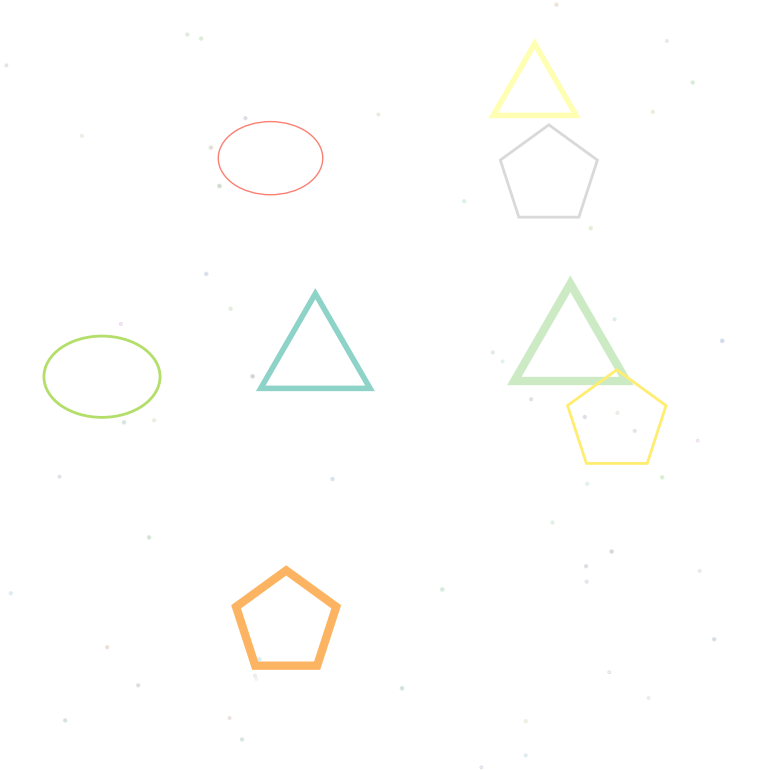[{"shape": "triangle", "thickness": 2, "radius": 0.41, "center": [0.41, 0.537]}, {"shape": "triangle", "thickness": 2, "radius": 0.31, "center": [0.694, 0.881]}, {"shape": "oval", "thickness": 0.5, "radius": 0.34, "center": [0.351, 0.795]}, {"shape": "pentagon", "thickness": 3, "radius": 0.34, "center": [0.372, 0.191]}, {"shape": "oval", "thickness": 1, "radius": 0.38, "center": [0.132, 0.511]}, {"shape": "pentagon", "thickness": 1, "radius": 0.33, "center": [0.713, 0.772]}, {"shape": "triangle", "thickness": 3, "radius": 0.42, "center": [0.741, 0.547]}, {"shape": "pentagon", "thickness": 1, "radius": 0.34, "center": [0.801, 0.453]}]